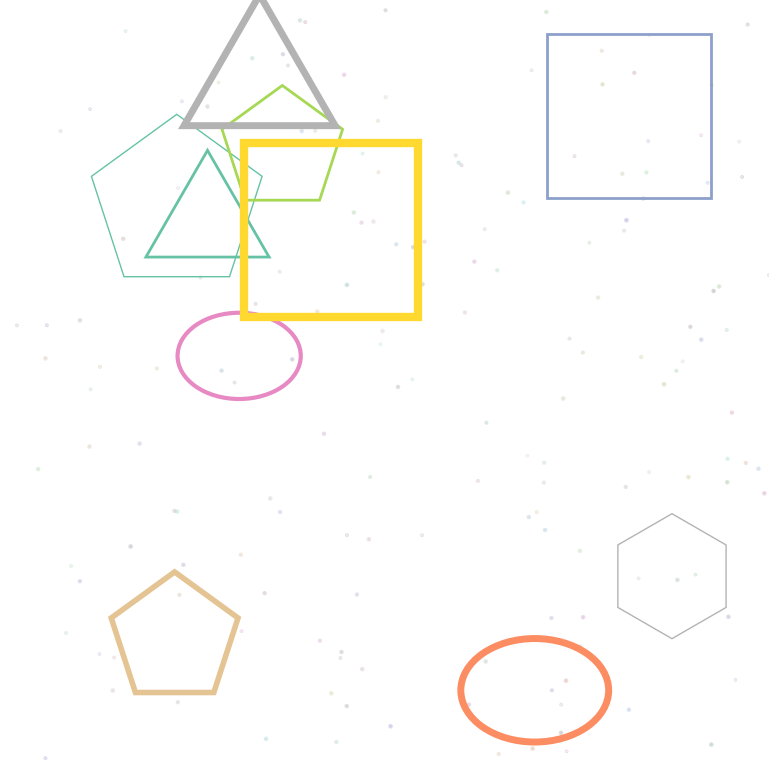[{"shape": "triangle", "thickness": 1, "radius": 0.46, "center": [0.269, 0.712]}, {"shape": "pentagon", "thickness": 0.5, "radius": 0.58, "center": [0.23, 0.735]}, {"shape": "oval", "thickness": 2.5, "radius": 0.48, "center": [0.694, 0.104]}, {"shape": "square", "thickness": 1, "radius": 0.53, "center": [0.817, 0.85]}, {"shape": "oval", "thickness": 1.5, "radius": 0.4, "center": [0.311, 0.538]}, {"shape": "pentagon", "thickness": 1, "radius": 0.41, "center": [0.367, 0.807]}, {"shape": "square", "thickness": 3, "radius": 0.57, "center": [0.43, 0.701]}, {"shape": "pentagon", "thickness": 2, "radius": 0.43, "center": [0.227, 0.171]}, {"shape": "hexagon", "thickness": 0.5, "radius": 0.41, "center": [0.873, 0.252]}, {"shape": "triangle", "thickness": 2.5, "radius": 0.57, "center": [0.337, 0.893]}]